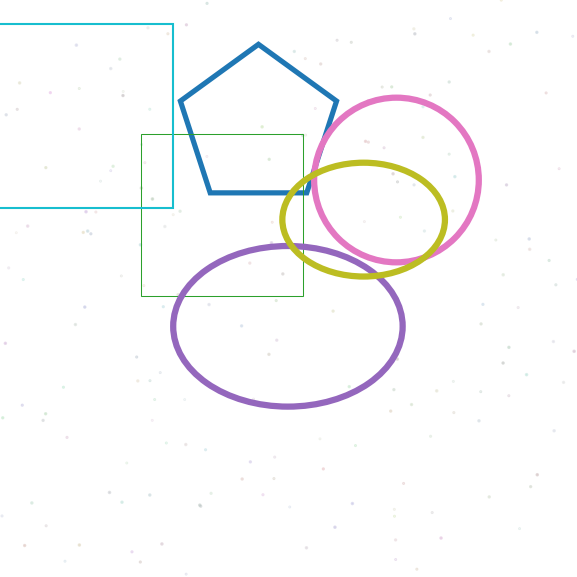[{"shape": "pentagon", "thickness": 2.5, "radius": 0.71, "center": [0.448, 0.78]}, {"shape": "square", "thickness": 0.5, "radius": 0.7, "center": [0.385, 0.626]}, {"shape": "oval", "thickness": 3, "radius": 0.99, "center": [0.499, 0.434]}, {"shape": "circle", "thickness": 3, "radius": 0.71, "center": [0.687, 0.687]}, {"shape": "oval", "thickness": 3, "radius": 0.7, "center": [0.63, 0.619]}, {"shape": "square", "thickness": 1, "radius": 0.8, "center": [0.141, 0.798]}]